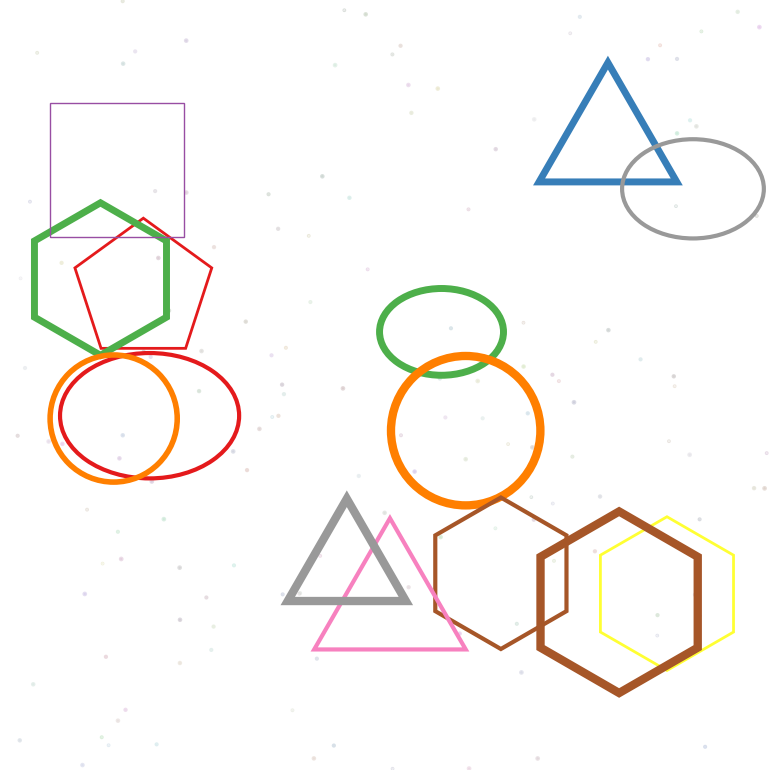[{"shape": "oval", "thickness": 1.5, "radius": 0.58, "center": [0.194, 0.46]}, {"shape": "pentagon", "thickness": 1, "radius": 0.47, "center": [0.186, 0.623]}, {"shape": "triangle", "thickness": 2.5, "radius": 0.52, "center": [0.789, 0.815]}, {"shape": "oval", "thickness": 2.5, "radius": 0.4, "center": [0.573, 0.569]}, {"shape": "hexagon", "thickness": 2.5, "radius": 0.5, "center": [0.13, 0.638]}, {"shape": "square", "thickness": 0.5, "radius": 0.44, "center": [0.153, 0.779]}, {"shape": "circle", "thickness": 3, "radius": 0.49, "center": [0.605, 0.441]}, {"shape": "circle", "thickness": 2, "radius": 0.41, "center": [0.148, 0.456]}, {"shape": "hexagon", "thickness": 1, "radius": 0.5, "center": [0.866, 0.229]}, {"shape": "hexagon", "thickness": 1.5, "radius": 0.49, "center": [0.65, 0.256]}, {"shape": "hexagon", "thickness": 3, "radius": 0.59, "center": [0.804, 0.218]}, {"shape": "triangle", "thickness": 1.5, "radius": 0.57, "center": [0.506, 0.213]}, {"shape": "triangle", "thickness": 3, "radius": 0.44, "center": [0.45, 0.264]}, {"shape": "oval", "thickness": 1.5, "radius": 0.46, "center": [0.9, 0.755]}]